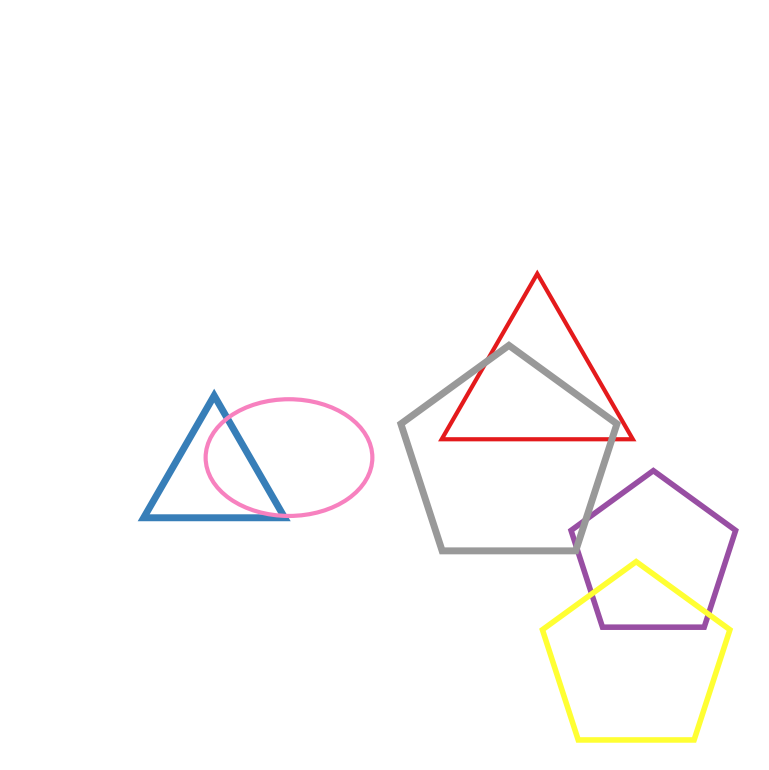[{"shape": "triangle", "thickness": 1.5, "radius": 0.72, "center": [0.698, 0.501]}, {"shape": "triangle", "thickness": 2.5, "radius": 0.53, "center": [0.278, 0.38]}, {"shape": "pentagon", "thickness": 2, "radius": 0.56, "center": [0.849, 0.276]}, {"shape": "pentagon", "thickness": 2, "radius": 0.64, "center": [0.826, 0.143]}, {"shape": "oval", "thickness": 1.5, "radius": 0.54, "center": [0.375, 0.406]}, {"shape": "pentagon", "thickness": 2.5, "radius": 0.74, "center": [0.661, 0.404]}]